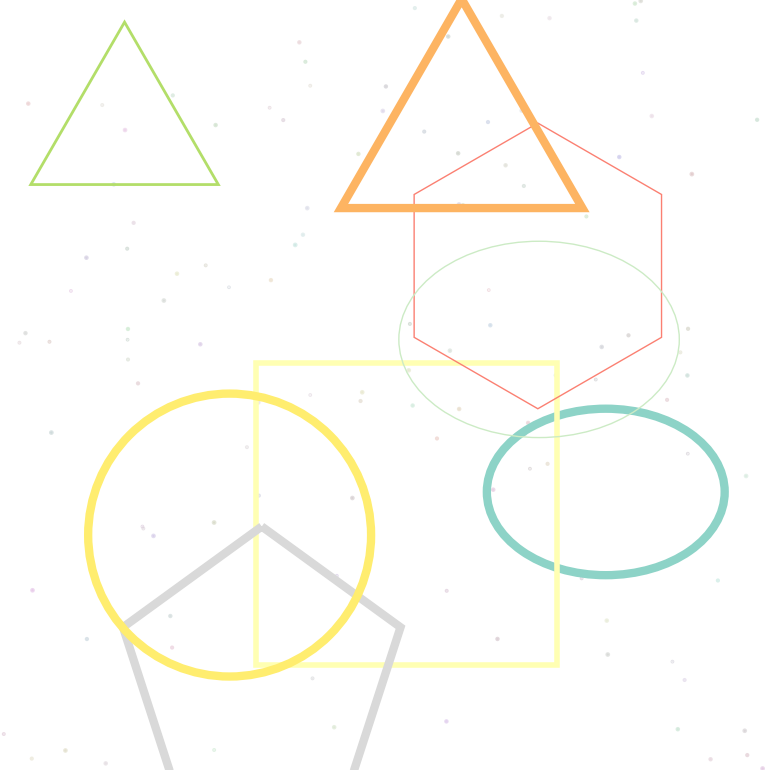[{"shape": "oval", "thickness": 3, "radius": 0.77, "center": [0.787, 0.361]}, {"shape": "square", "thickness": 2, "radius": 0.98, "center": [0.528, 0.333]}, {"shape": "hexagon", "thickness": 0.5, "radius": 0.93, "center": [0.698, 0.655]}, {"shape": "triangle", "thickness": 3, "radius": 0.91, "center": [0.6, 0.82]}, {"shape": "triangle", "thickness": 1, "radius": 0.7, "center": [0.162, 0.831]}, {"shape": "pentagon", "thickness": 3, "radius": 0.95, "center": [0.34, 0.127]}, {"shape": "oval", "thickness": 0.5, "radius": 0.91, "center": [0.7, 0.559]}, {"shape": "circle", "thickness": 3, "radius": 0.92, "center": [0.298, 0.305]}]